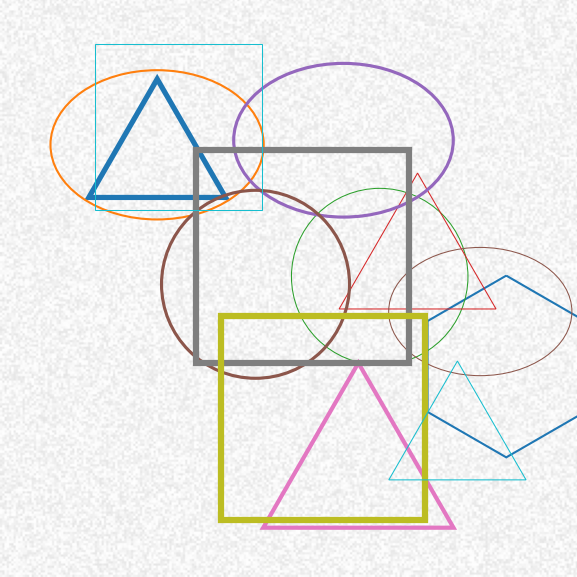[{"shape": "triangle", "thickness": 2.5, "radius": 0.68, "center": [0.272, 0.726]}, {"shape": "hexagon", "thickness": 1, "radius": 0.79, "center": [0.877, 0.365]}, {"shape": "oval", "thickness": 1, "radius": 0.92, "center": [0.272, 0.748]}, {"shape": "circle", "thickness": 0.5, "radius": 0.76, "center": [0.657, 0.52]}, {"shape": "triangle", "thickness": 0.5, "radius": 0.78, "center": [0.723, 0.543]}, {"shape": "oval", "thickness": 1.5, "radius": 0.95, "center": [0.595, 0.756]}, {"shape": "circle", "thickness": 1.5, "radius": 0.81, "center": [0.442, 0.507]}, {"shape": "oval", "thickness": 0.5, "radius": 0.79, "center": [0.832, 0.46]}, {"shape": "triangle", "thickness": 2, "radius": 0.95, "center": [0.621, 0.18]}, {"shape": "square", "thickness": 3, "radius": 0.92, "center": [0.523, 0.555]}, {"shape": "square", "thickness": 3, "radius": 0.88, "center": [0.56, 0.275]}, {"shape": "triangle", "thickness": 0.5, "radius": 0.69, "center": [0.792, 0.237]}, {"shape": "square", "thickness": 0.5, "radius": 0.72, "center": [0.309, 0.78]}]